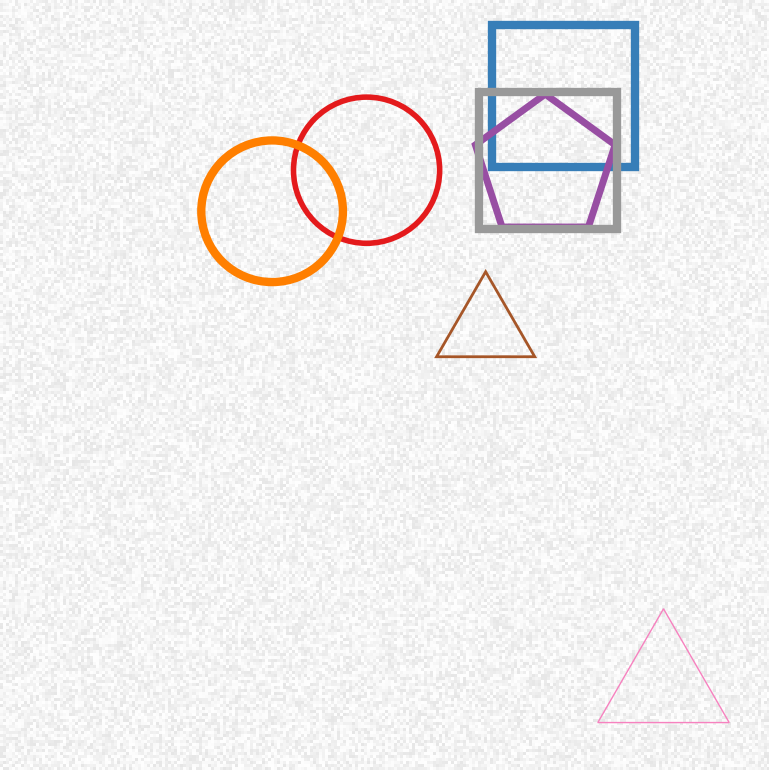[{"shape": "circle", "thickness": 2, "radius": 0.47, "center": [0.476, 0.779]}, {"shape": "square", "thickness": 3, "radius": 0.46, "center": [0.732, 0.875]}, {"shape": "pentagon", "thickness": 2.5, "radius": 0.48, "center": [0.708, 0.782]}, {"shape": "circle", "thickness": 3, "radius": 0.46, "center": [0.353, 0.726]}, {"shape": "triangle", "thickness": 1, "radius": 0.37, "center": [0.631, 0.574]}, {"shape": "triangle", "thickness": 0.5, "radius": 0.49, "center": [0.862, 0.111]}, {"shape": "square", "thickness": 3, "radius": 0.45, "center": [0.712, 0.792]}]